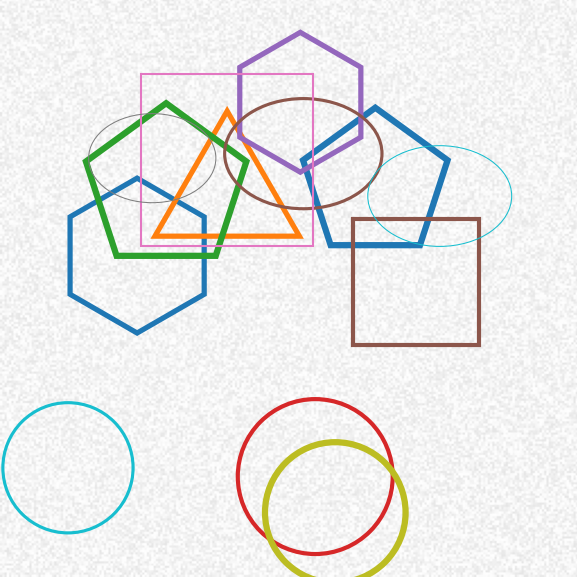[{"shape": "hexagon", "thickness": 2.5, "radius": 0.67, "center": [0.237, 0.557]}, {"shape": "pentagon", "thickness": 3, "radius": 0.66, "center": [0.65, 0.681]}, {"shape": "triangle", "thickness": 2.5, "radius": 0.72, "center": [0.393, 0.662]}, {"shape": "pentagon", "thickness": 3, "radius": 0.73, "center": [0.288, 0.674]}, {"shape": "circle", "thickness": 2, "radius": 0.67, "center": [0.546, 0.174]}, {"shape": "hexagon", "thickness": 2.5, "radius": 0.61, "center": [0.52, 0.822]}, {"shape": "square", "thickness": 2, "radius": 0.54, "center": [0.721, 0.511]}, {"shape": "oval", "thickness": 1.5, "radius": 0.68, "center": [0.525, 0.733]}, {"shape": "square", "thickness": 1, "radius": 0.74, "center": [0.393, 0.722]}, {"shape": "oval", "thickness": 0.5, "radius": 0.55, "center": [0.264, 0.725]}, {"shape": "circle", "thickness": 3, "radius": 0.61, "center": [0.581, 0.112]}, {"shape": "circle", "thickness": 1.5, "radius": 0.56, "center": [0.118, 0.189]}, {"shape": "oval", "thickness": 0.5, "radius": 0.62, "center": [0.761, 0.66]}]